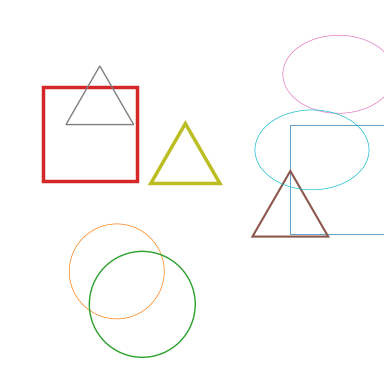[{"shape": "square", "thickness": 0.5, "radius": 0.71, "center": [0.894, 0.533]}, {"shape": "circle", "thickness": 0.5, "radius": 0.62, "center": [0.303, 0.295]}, {"shape": "circle", "thickness": 1, "radius": 0.69, "center": [0.37, 0.21]}, {"shape": "square", "thickness": 2.5, "radius": 0.61, "center": [0.233, 0.652]}, {"shape": "triangle", "thickness": 1.5, "radius": 0.57, "center": [0.754, 0.442]}, {"shape": "oval", "thickness": 0.5, "radius": 0.72, "center": [0.879, 0.807]}, {"shape": "triangle", "thickness": 1, "radius": 0.51, "center": [0.259, 0.727]}, {"shape": "triangle", "thickness": 2.5, "radius": 0.52, "center": [0.481, 0.575]}, {"shape": "oval", "thickness": 0.5, "radius": 0.74, "center": [0.81, 0.611]}]